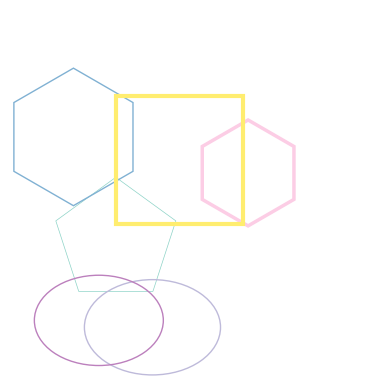[{"shape": "pentagon", "thickness": 0.5, "radius": 0.82, "center": [0.301, 0.376]}, {"shape": "oval", "thickness": 1, "radius": 0.88, "center": [0.396, 0.15]}, {"shape": "hexagon", "thickness": 1, "radius": 0.89, "center": [0.191, 0.644]}, {"shape": "hexagon", "thickness": 2.5, "radius": 0.69, "center": [0.644, 0.551]}, {"shape": "oval", "thickness": 1, "radius": 0.84, "center": [0.257, 0.168]}, {"shape": "square", "thickness": 3, "radius": 0.83, "center": [0.466, 0.585]}]